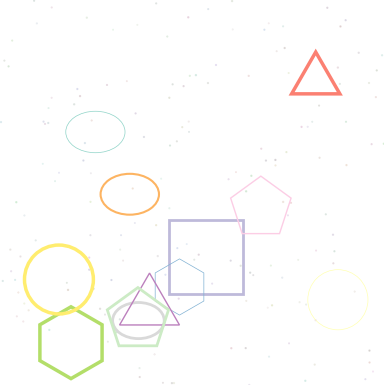[{"shape": "oval", "thickness": 0.5, "radius": 0.38, "center": [0.248, 0.657]}, {"shape": "circle", "thickness": 0.5, "radius": 0.39, "center": [0.878, 0.221]}, {"shape": "square", "thickness": 2, "radius": 0.48, "center": [0.536, 0.333]}, {"shape": "triangle", "thickness": 2.5, "radius": 0.36, "center": [0.82, 0.792]}, {"shape": "hexagon", "thickness": 0.5, "radius": 0.36, "center": [0.466, 0.255]}, {"shape": "oval", "thickness": 1.5, "radius": 0.38, "center": [0.337, 0.495]}, {"shape": "hexagon", "thickness": 2.5, "radius": 0.47, "center": [0.184, 0.11]}, {"shape": "pentagon", "thickness": 1, "radius": 0.41, "center": [0.678, 0.46]}, {"shape": "oval", "thickness": 2, "radius": 0.33, "center": [0.36, 0.167]}, {"shape": "triangle", "thickness": 1, "radius": 0.45, "center": [0.388, 0.201]}, {"shape": "pentagon", "thickness": 2, "radius": 0.42, "center": [0.358, 0.169]}, {"shape": "circle", "thickness": 2.5, "radius": 0.45, "center": [0.153, 0.274]}]